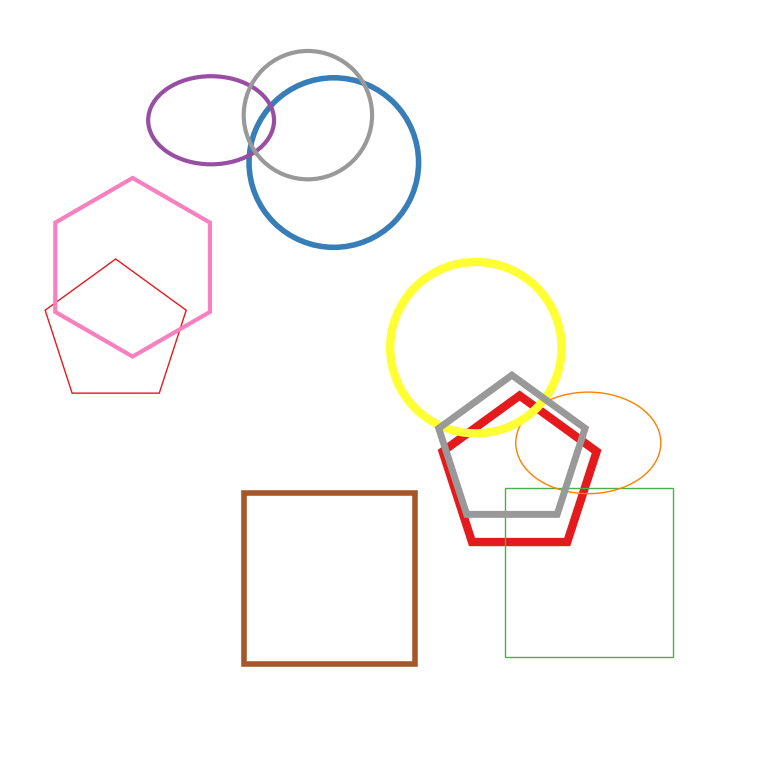[{"shape": "pentagon", "thickness": 3, "radius": 0.53, "center": [0.675, 0.381]}, {"shape": "pentagon", "thickness": 0.5, "radius": 0.48, "center": [0.15, 0.567]}, {"shape": "circle", "thickness": 2, "radius": 0.55, "center": [0.434, 0.789]}, {"shape": "square", "thickness": 0.5, "radius": 0.55, "center": [0.765, 0.257]}, {"shape": "oval", "thickness": 1.5, "radius": 0.41, "center": [0.274, 0.844]}, {"shape": "oval", "thickness": 0.5, "radius": 0.47, "center": [0.764, 0.425]}, {"shape": "circle", "thickness": 3, "radius": 0.56, "center": [0.618, 0.548]}, {"shape": "square", "thickness": 2, "radius": 0.55, "center": [0.428, 0.249]}, {"shape": "hexagon", "thickness": 1.5, "radius": 0.58, "center": [0.172, 0.653]}, {"shape": "circle", "thickness": 1.5, "radius": 0.42, "center": [0.4, 0.85]}, {"shape": "pentagon", "thickness": 2.5, "radius": 0.5, "center": [0.665, 0.413]}]